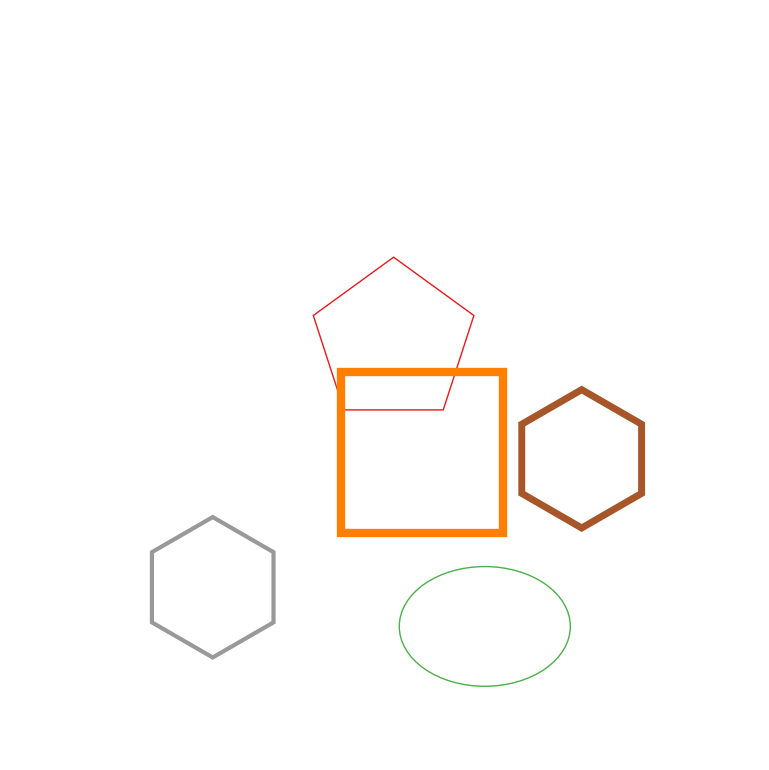[{"shape": "pentagon", "thickness": 0.5, "radius": 0.55, "center": [0.511, 0.556]}, {"shape": "oval", "thickness": 0.5, "radius": 0.56, "center": [0.63, 0.186]}, {"shape": "square", "thickness": 3, "radius": 0.53, "center": [0.548, 0.412]}, {"shape": "hexagon", "thickness": 2.5, "radius": 0.45, "center": [0.755, 0.404]}, {"shape": "hexagon", "thickness": 1.5, "radius": 0.46, "center": [0.276, 0.237]}]